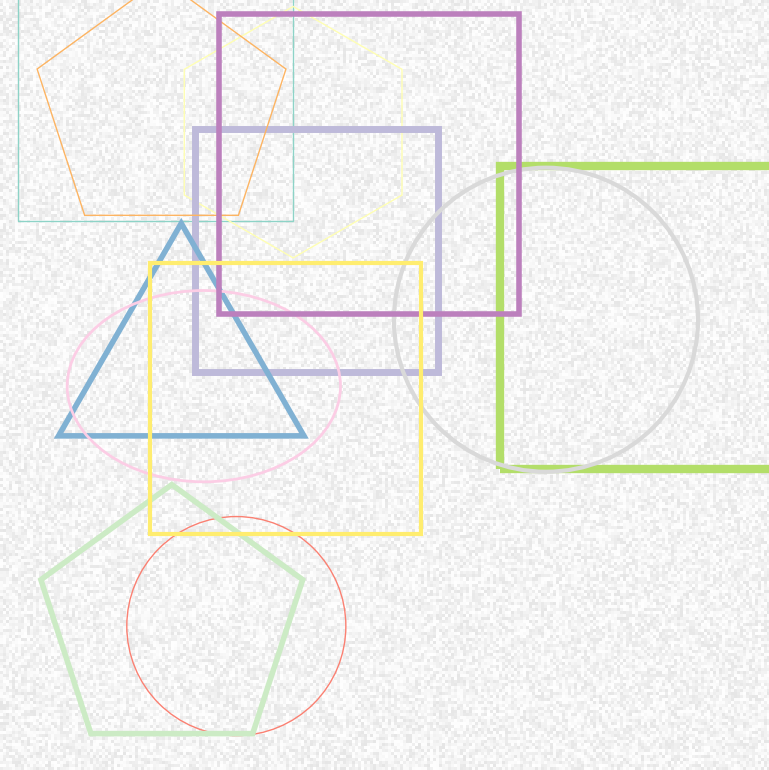[{"shape": "square", "thickness": 0.5, "radius": 0.89, "center": [0.202, 0.891]}, {"shape": "hexagon", "thickness": 0.5, "radius": 0.82, "center": [0.381, 0.828]}, {"shape": "square", "thickness": 2.5, "radius": 0.79, "center": [0.411, 0.675]}, {"shape": "circle", "thickness": 0.5, "radius": 0.71, "center": [0.307, 0.187]}, {"shape": "triangle", "thickness": 2, "radius": 0.92, "center": [0.235, 0.526]}, {"shape": "pentagon", "thickness": 0.5, "radius": 0.85, "center": [0.21, 0.858]}, {"shape": "square", "thickness": 3, "radius": 0.98, "center": [0.846, 0.587]}, {"shape": "oval", "thickness": 1, "radius": 0.89, "center": [0.265, 0.498]}, {"shape": "circle", "thickness": 1.5, "radius": 0.99, "center": [0.709, 0.585]}, {"shape": "square", "thickness": 2, "radius": 0.97, "center": [0.479, 0.787]}, {"shape": "pentagon", "thickness": 2, "radius": 0.89, "center": [0.223, 0.192]}, {"shape": "square", "thickness": 1.5, "radius": 0.88, "center": [0.371, 0.482]}]